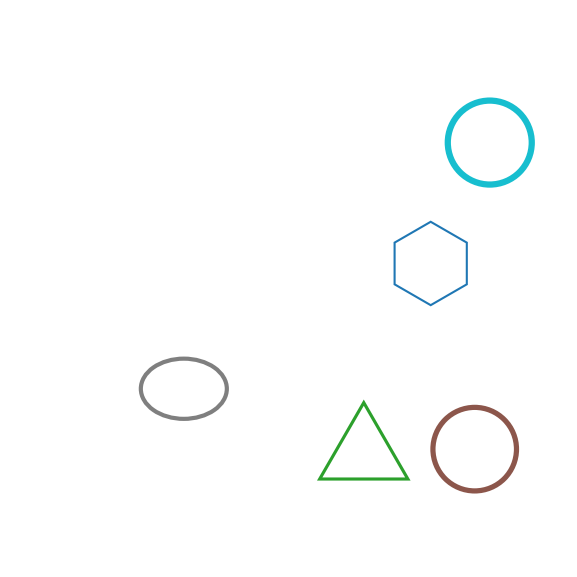[{"shape": "hexagon", "thickness": 1, "radius": 0.36, "center": [0.746, 0.543]}, {"shape": "triangle", "thickness": 1.5, "radius": 0.44, "center": [0.63, 0.214]}, {"shape": "circle", "thickness": 2.5, "radius": 0.36, "center": [0.822, 0.221]}, {"shape": "oval", "thickness": 2, "radius": 0.37, "center": [0.318, 0.326]}, {"shape": "circle", "thickness": 3, "radius": 0.36, "center": [0.848, 0.752]}]